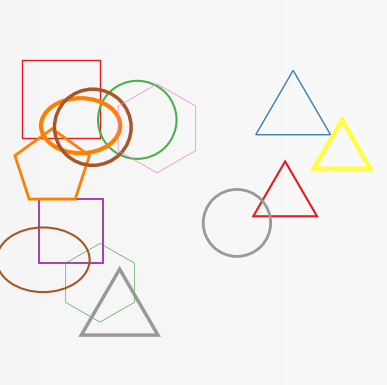[{"shape": "square", "thickness": 1, "radius": 0.5, "center": [0.158, 0.742]}, {"shape": "triangle", "thickness": 1.5, "radius": 0.48, "center": [0.736, 0.486]}, {"shape": "triangle", "thickness": 1, "radius": 0.56, "center": [0.757, 0.706]}, {"shape": "circle", "thickness": 1.5, "radius": 0.51, "center": [0.354, 0.689]}, {"shape": "hexagon", "thickness": 0.5, "radius": 0.51, "center": [0.258, 0.266]}, {"shape": "square", "thickness": 1.5, "radius": 0.42, "center": [0.183, 0.4]}, {"shape": "oval", "thickness": 3, "radius": 0.51, "center": [0.208, 0.674]}, {"shape": "pentagon", "thickness": 2, "radius": 0.51, "center": [0.135, 0.565]}, {"shape": "triangle", "thickness": 3, "radius": 0.42, "center": [0.883, 0.604]}, {"shape": "oval", "thickness": 1.5, "radius": 0.6, "center": [0.111, 0.325]}, {"shape": "circle", "thickness": 2.5, "radius": 0.49, "center": [0.239, 0.67]}, {"shape": "hexagon", "thickness": 0.5, "radius": 0.58, "center": [0.405, 0.667]}, {"shape": "triangle", "thickness": 2.5, "radius": 0.57, "center": [0.309, 0.187]}, {"shape": "circle", "thickness": 2, "radius": 0.43, "center": [0.611, 0.421]}]